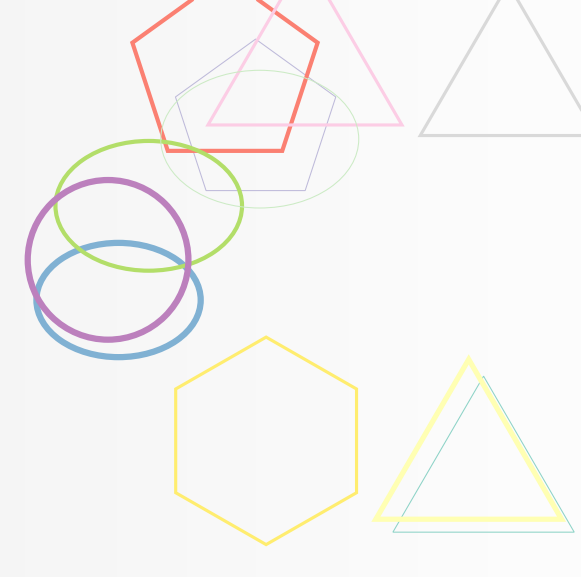[{"shape": "triangle", "thickness": 0.5, "radius": 0.9, "center": [0.832, 0.168]}, {"shape": "triangle", "thickness": 2.5, "radius": 0.92, "center": [0.806, 0.192]}, {"shape": "pentagon", "thickness": 0.5, "radius": 0.73, "center": [0.44, 0.786]}, {"shape": "pentagon", "thickness": 2, "radius": 0.84, "center": [0.387, 0.873]}, {"shape": "oval", "thickness": 3, "radius": 0.71, "center": [0.204, 0.48]}, {"shape": "oval", "thickness": 2, "radius": 0.8, "center": [0.256, 0.643]}, {"shape": "triangle", "thickness": 1.5, "radius": 0.96, "center": [0.525, 0.879]}, {"shape": "triangle", "thickness": 1.5, "radius": 0.87, "center": [0.875, 0.852]}, {"shape": "circle", "thickness": 3, "radius": 0.69, "center": [0.186, 0.549]}, {"shape": "oval", "thickness": 0.5, "radius": 0.85, "center": [0.447, 0.758]}, {"shape": "hexagon", "thickness": 1.5, "radius": 0.9, "center": [0.458, 0.236]}]